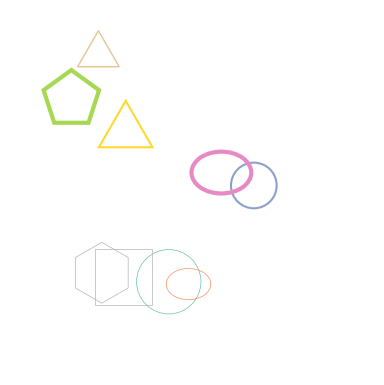[{"shape": "circle", "thickness": 0.5, "radius": 0.42, "center": [0.438, 0.268]}, {"shape": "oval", "thickness": 0.5, "radius": 0.29, "center": [0.49, 0.262]}, {"shape": "circle", "thickness": 1.5, "radius": 0.3, "center": [0.659, 0.518]}, {"shape": "oval", "thickness": 3, "radius": 0.39, "center": [0.575, 0.552]}, {"shape": "pentagon", "thickness": 3, "radius": 0.38, "center": [0.185, 0.742]}, {"shape": "triangle", "thickness": 1.5, "radius": 0.4, "center": [0.327, 0.658]}, {"shape": "triangle", "thickness": 1, "radius": 0.31, "center": [0.256, 0.858]}, {"shape": "square", "thickness": 0.5, "radius": 0.37, "center": [0.321, 0.281]}, {"shape": "hexagon", "thickness": 0.5, "radius": 0.4, "center": [0.264, 0.292]}]